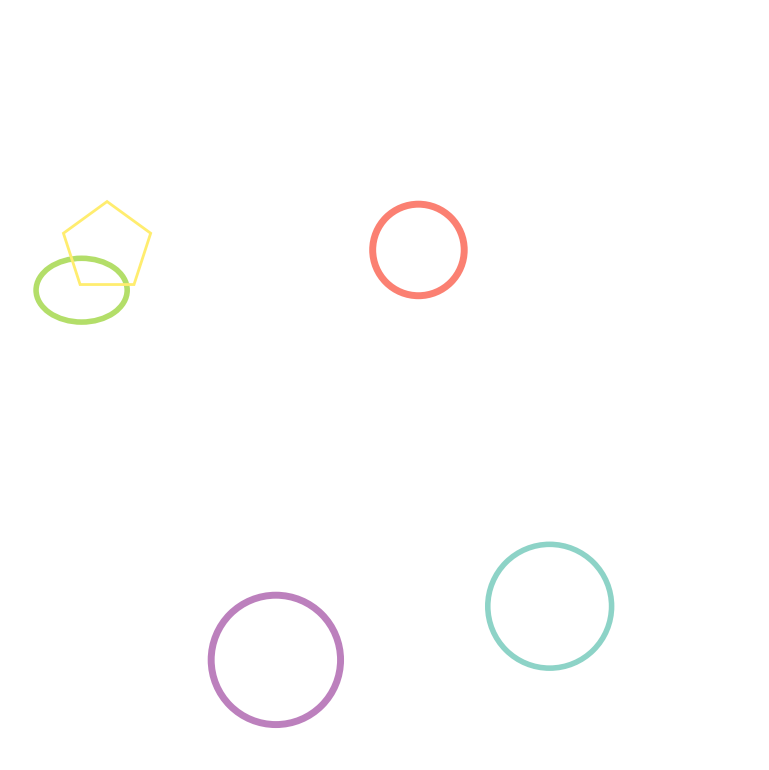[{"shape": "circle", "thickness": 2, "radius": 0.4, "center": [0.714, 0.213]}, {"shape": "circle", "thickness": 2.5, "radius": 0.3, "center": [0.543, 0.675]}, {"shape": "oval", "thickness": 2, "radius": 0.3, "center": [0.106, 0.623]}, {"shape": "circle", "thickness": 2.5, "radius": 0.42, "center": [0.358, 0.143]}, {"shape": "pentagon", "thickness": 1, "radius": 0.3, "center": [0.139, 0.679]}]